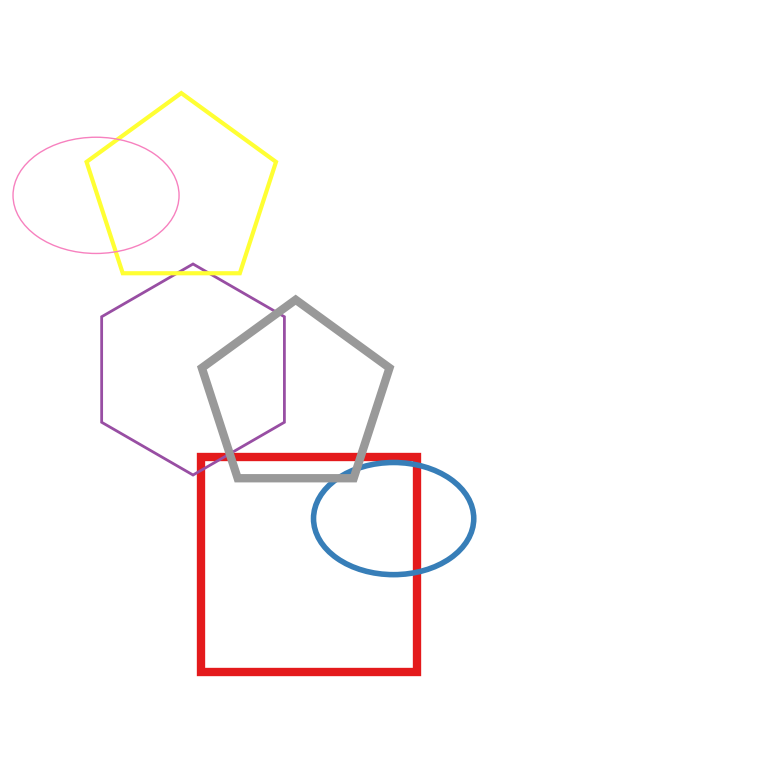[{"shape": "square", "thickness": 3, "radius": 0.7, "center": [0.401, 0.267]}, {"shape": "oval", "thickness": 2, "radius": 0.52, "center": [0.511, 0.327]}, {"shape": "hexagon", "thickness": 1, "radius": 0.69, "center": [0.251, 0.52]}, {"shape": "pentagon", "thickness": 1.5, "radius": 0.65, "center": [0.235, 0.75]}, {"shape": "oval", "thickness": 0.5, "radius": 0.54, "center": [0.125, 0.746]}, {"shape": "pentagon", "thickness": 3, "radius": 0.64, "center": [0.384, 0.483]}]